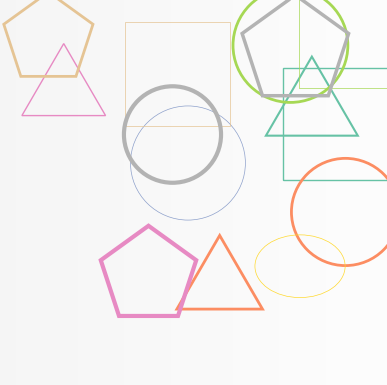[{"shape": "triangle", "thickness": 1.5, "radius": 0.68, "center": [0.805, 0.716]}, {"shape": "square", "thickness": 1, "radius": 0.73, "center": [0.875, 0.677]}, {"shape": "circle", "thickness": 2, "radius": 0.7, "center": [0.891, 0.449]}, {"shape": "triangle", "thickness": 2, "radius": 0.64, "center": [0.567, 0.261]}, {"shape": "circle", "thickness": 0.5, "radius": 0.74, "center": [0.485, 0.577]}, {"shape": "pentagon", "thickness": 3, "radius": 0.65, "center": [0.383, 0.284]}, {"shape": "triangle", "thickness": 1, "radius": 0.62, "center": [0.164, 0.762]}, {"shape": "circle", "thickness": 2, "radius": 0.74, "center": [0.75, 0.882]}, {"shape": "square", "thickness": 0.5, "radius": 0.61, "center": [0.894, 0.894]}, {"shape": "oval", "thickness": 0.5, "radius": 0.58, "center": [0.774, 0.309]}, {"shape": "square", "thickness": 0.5, "radius": 0.68, "center": [0.457, 0.808]}, {"shape": "pentagon", "thickness": 2, "radius": 0.61, "center": [0.125, 0.9]}, {"shape": "circle", "thickness": 3, "radius": 0.63, "center": [0.445, 0.651]}, {"shape": "pentagon", "thickness": 2.5, "radius": 0.72, "center": [0.762, 0.868]}]